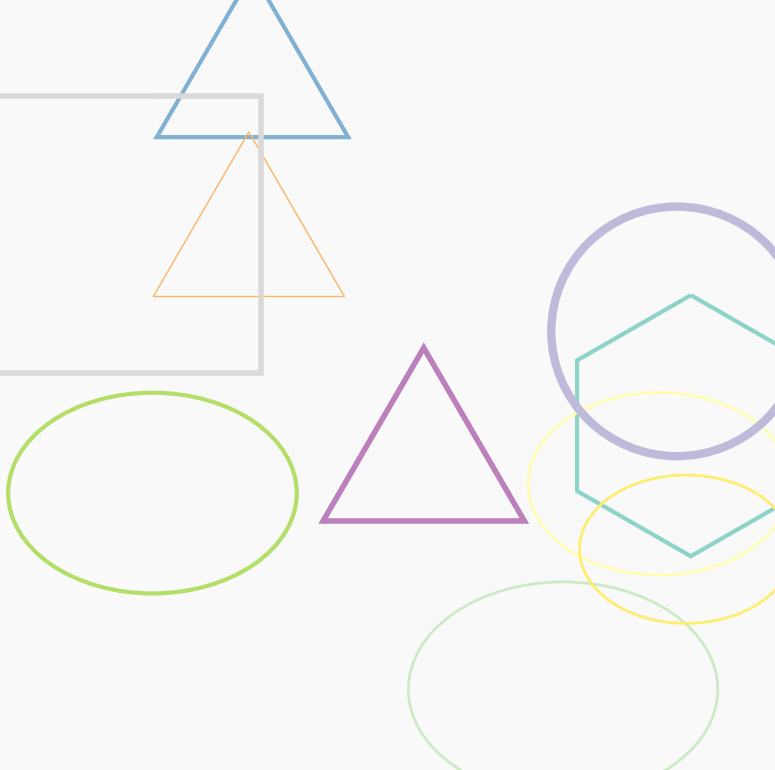[{"shape": "hexagon", "thickness": 1.5, "radius": 0.85, "center": [0.891, 0.447]}, {"shape": "oval", "thickness": 1, "radius": 0.85, "center": [0.851, 0.372]}, {"shape": "circle", "thickness": 3, "radius": 0.81, "center": [0.873, 0.57]}, {"shape": "triangle", "thickness": 1.5, "radius": 0.71, "center": [0.326, 0.893]}, {"shape": "triangle", "thickness": 0.5, "radius": 0.71, "center": [0.321, 0.686]}, {"shape": "oval", "thickness": 1.5, "radius": 0.93, "center": [0.197, 0.36]}, {"shape": "square", "thickness": 2, "radius": 0.9, "center": [0.157, 0.696]}, {"shape": "triangle", "thickness": 2, "radius": 0.75, "center": [0.547, 0.398]}, {"shape": "oval", "thickness": 1, "radius": 1.0, "center": [0.727, 0.105]}, {"shape": "oval", "thickness": 1, "radius": 0.69, "center": [0.885, 0.287]}]